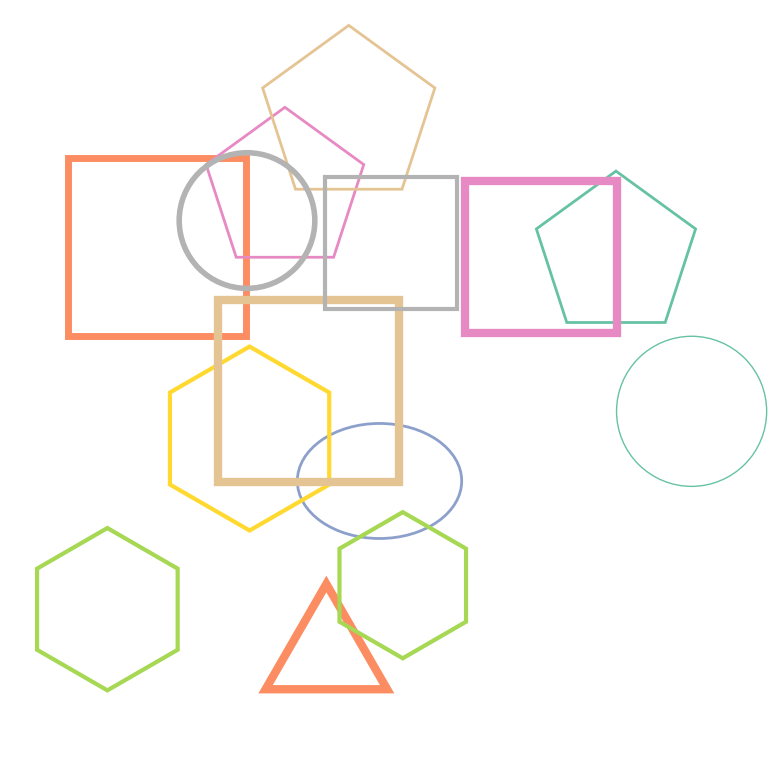[{"shape": "pentagon", "thickness": 1, "radius": 0.54, "center": [0.8, 0.669]}, {"shape": "circle", "thickness": 0.5, "radius": 0.49, "center": [0.898, 0.466]}, {"shape": "square", "thickness": 2.5, "radius": 0.58, "center": [0.204, 0.679]}, {"shape": "triangle", "thickness": 3, "radius": 0.46, "center": [0.424, 0.15]}, {"shape": "oval", "thickness": 1, "radius": 0.53, "center": [0.493, 0.375]}, {"shape": "square", "thickness": 3, "radius": 0.49, "center": [0.703, 0.666]}, {"shape": "pentagon", "thickness": 1, "radius": 0.54, "center": [0.37, 0.753]}, {"shape": "hexagon", "thickness": 1.5, "radius": 0.47, "center": [0.523, 0.24]}, {"shape": "hexagon", "thickness": 1.5, "radius": 0.53, "center": [0.139, 0.209]}, {"shape": "hexagon", "thickness": 1.5, "radius": 0.6, "center": [0.324, 0.43]}, {"shape": "square", "thickness": 3, "radius": 0.59, "center": [0.401, 0.492]}, {"shape": "pentagon", "thickness": 1, "radius": 0.59, "center": [0.453, 0.849]}, {"shape": "square", "thickness": 1.5, "radius": 0.43, "center": [0.507, 0.684]}, {"shape": "circle", "thickness": 2, "radius": 0.44, "center": [0.321, 0.714]}]